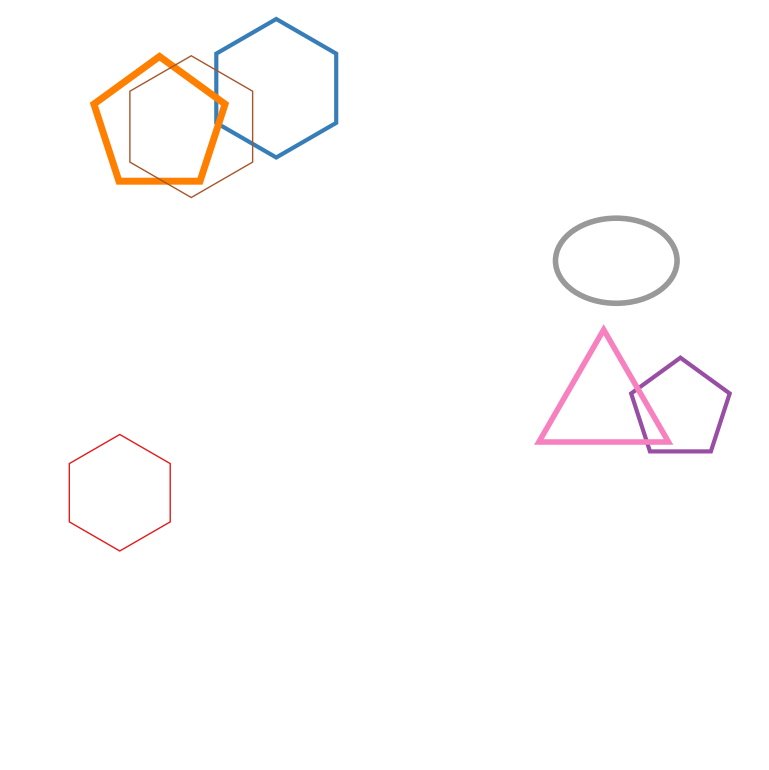[{"shape": "hexagon", "thickness": 0.5, "radius": 0.38, "center": [0.156, 0.36]}, {"shape": "hexagon", "thickness": 1.5, "radius": 0.45, "center": [0.359, 0.885]}, {"shape": "pentagon", "thickness": 1.5, "radius": 0.34, "center": [0.884, 0.468]}, {"shape": "pentagon", "thickness": 2.5, "radius": 0.45, "center": [0.207, 0.837]}, {"shape": "hexagon", "thickness": 0.5, "radius": 0.46, "center": [0.248, 0.836]}, {"shape": "triangle", "thickness": 2, "radius": 0.49, "center": [0.784, 0.475]}, {"shape": "oval", "thickness": 2, "radius": 0.39, "center": [0.8, 0.661]}]